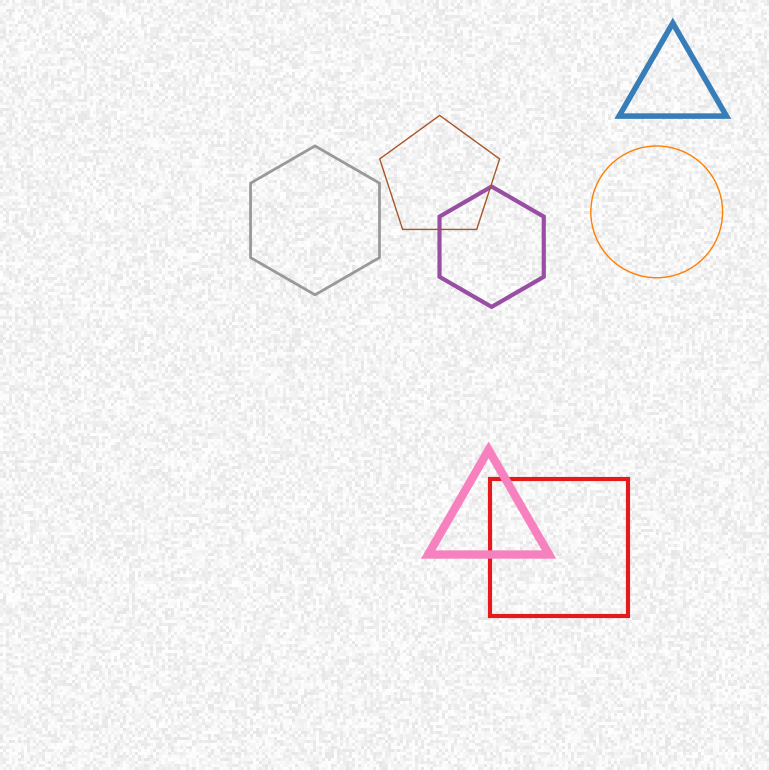[{"shape": "square", "thickness": 1.5, "radius": 0.45, "center": [0.726, 0.289]}, {"shape": "triangle", "thickness": 2, "radius": 0.4, "center": [0.874, 0.889]}, {"shape": "hexagon", "thickness": 1.5, "radius": 0.39, "center": [0.638, 0.68]}, {"shape": "circle", "thickness": 0.5, "radius": 0.43, "center": [0.853, 0.725]}, {"shape": "pentagon", "thickness": 0.5, "radius": 0.41, "center": [0.571, 0.768]}, {"shape": "triangle", "thickness": 3, "radius": 0.45, "center": [0.635, 0.325]}, {"shape": "hexagon", "thickness": 1, "radius": 0.48, "center": [0.409, 0.714]}]